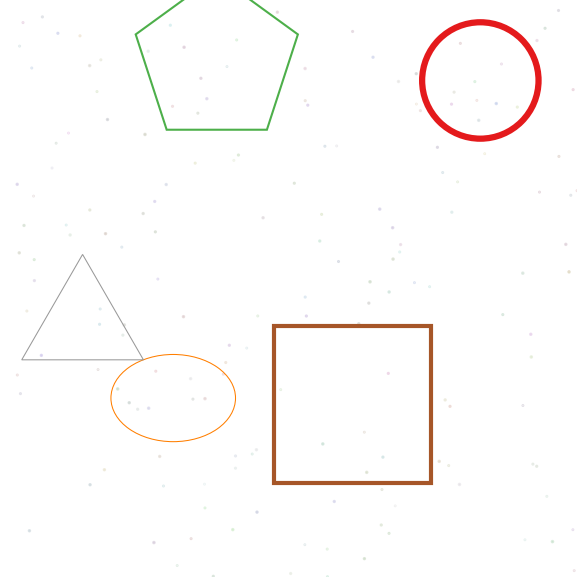[{"shape": "circle", "thickness": 3, "radius": 0.5, "center": [0.832, 0.86]}, {"shape": "pentagon", "thickness": 1, "radius": 0.74, "center": [0.375, 0.894]}, {"shape": "oval", "thickness": 0.5, "radius": 0.54, "center": [0.3, 0.31]}, {"shape": "square", "thickness": 2, "radius": 0.68, "center": [0.61, 0.299]}, {"shape": "triangle", "thickness": 0.5, "radius": 0.61, "center": [0.143, 0.437]}]